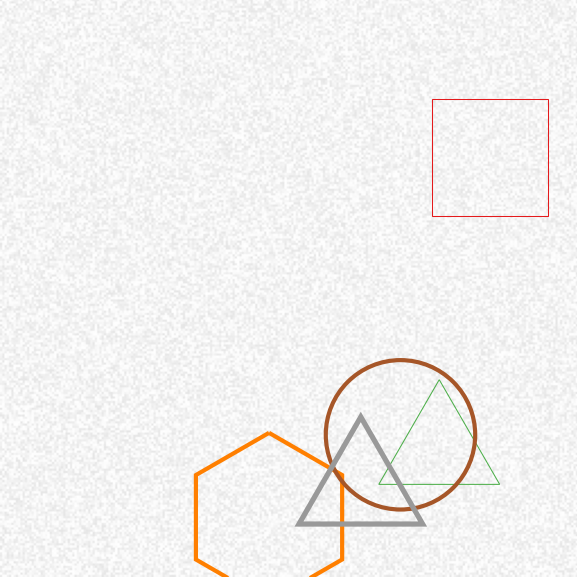[{"shape": "square", "thickness": 0.5, "radius": 0.51, "center": [0.849, 0.726]}, {"shape": "triangle", "thickness": 0.5, "radius": 0.6, "center": [0.761, 0.221]}, {"shape": "hexagon", "thickness": 2, "radius": 0.73, "center": [0.466, 0.103]}, {"shape": "circle", "thickness": 2, "radius": 0.65, "center": [0.693, 0.246]}, {"shape": "triangle", "thickness": 2.5, "radius": 0.62, "center": [0.625, 0.154]}]